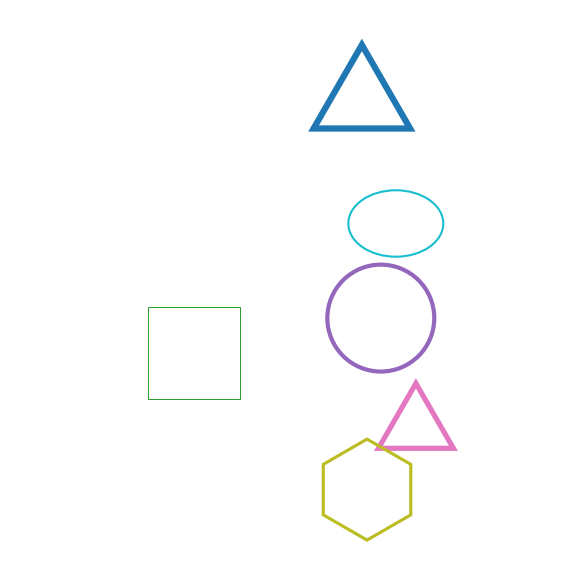[{"shape": "triangle", "thickness": 3, "radius": 0.48, "center": [0.627, 0.825]}, {"shape": "square", "thickness": 0.5, "radius": 0.4, "center": [0.336, 0.388]}, {"shape": "circle", "thickness": 2, "radius": 0.46, "center": [0.659, 0.448]}, {"shape": "triangle", "thickness": 2.5, "radius": 0.37, "center": [0.72, 0.26]}, {"shape": "hexagon", "thickness": 1.5, "radius": 0.44, "center": [0.636, 0.151]}, {"shape": "oval", "thickness": 1, "radius": 0.41, "center": [0.685, 0.612]}]